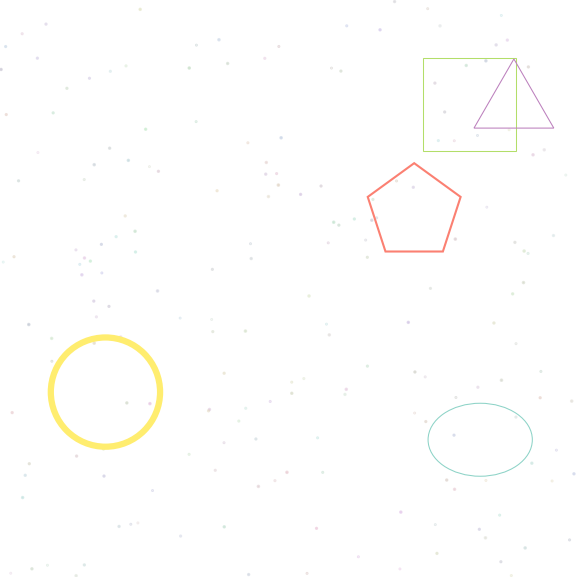[{"shape": "oval", "thickness": 0.5, "radius": 0.45, "center": [0.832, 0.238]}, {"shape": "pentagon", "thickness": 1, "radius": 0.42, "center": [0.717, 0.632]}, {"shape": "square", "thickness": 0.5, "radius": 0.4, "center": [0.813, 0.819]}, {"shape": "triangle", "thickness": 0.5, "radius": 0.4, "center": [0.89, 0.817]}, {"shape": "circle", "thickness": 3, "radius": 0.47, "center": [0.183, 0.32]}]